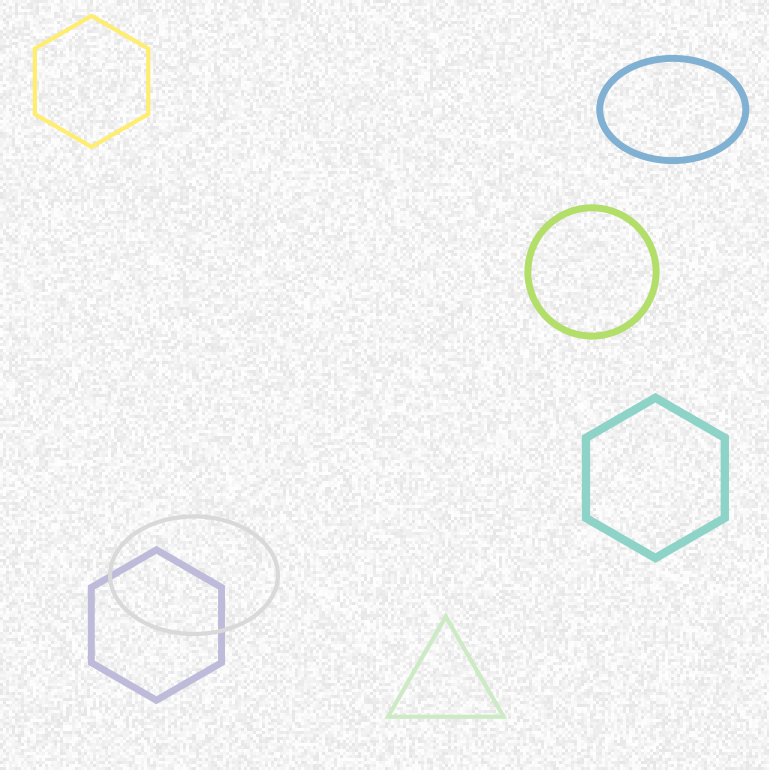[{"shape": "hexagon", "thickness": 3, "radius": 0.52, "center": [0.851, 0.379]}, {"shape": "hexagon", "thickness": 2.5, "radius": 0.49, "center": [0.203, 0.188]}, {"shape": "oval", "thickness": 2.5, "radius": 0.47, "center": [0.874, 0.858]}, {"shape": "circle", "thickness": 2.5, "radius": 0.42, "center": [0.769, 0.647]}, {"shape": "oval", "thickness": 1.5, "radius": 0.55, "center": [0.252, 0.253]}, {"shape": "triangle", "thickness": 1.5, "radius": 0.43, "center": [0.579, 0.113]}, {"shape": "hexagon", "thickness": 1.5, "radius": 0.43, "center": [0.119, 0.894]}]